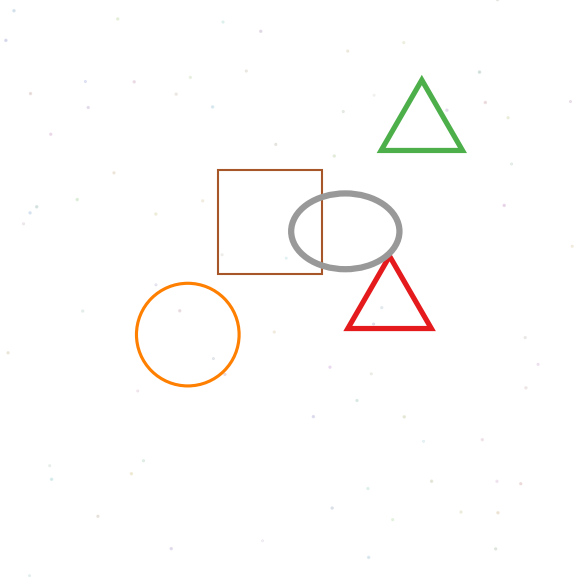[{"shape": "triangle", "thickness": 2.5, "radius": 0.42, "center": [0.675, 0.472]}, {"shape": "triangle", "thickness": 2.5, "radius": 0.41, "center": [0.73, 0.779]}, {"shape": "circle", "thickness": 1.5, "radius": 0.44, "center": [0.325, 0.42]}, {"shape": "square", "thickness": 1, "radius": 0.45, "center": [0.467, 0.614]}, {"shape": "oval", "thickness": 3, "radius": 0.47, "center": [0.598, 0.599]}]